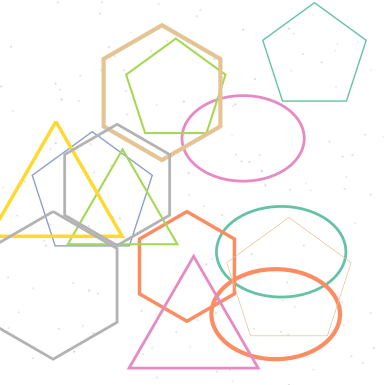[{"shape": "pentagon", "thickness": 1, "radius": 0.71, "center": [0.817, 0.852]}, {"shape": "oval", "thickness": 2, "radius": 0.84, "center": [0.73, 0.346]}, {"shape": "oval", "thickness": 3, "radius": 0.84, "center": [0.716, 0.184]}, {"shape": "hexagon", "thickness": 2.5, "radius": 0.71, "center": [0.486, 0.308]}, {"shape": "pentagon", "thickness": 1, "radius": 0.82, "center": [0.24, 0.494]}, {"shape": "oval", "thickness": 2, "radius": 0.79, "center": [0.631, 0.641]}, {"shape": "triangle", "thickness": 2, "radius": 0.97, "center": [0.503, 0.141]}, {"shape": "pentagon", "thickness": 1.5, "radius": 0.68, "center": [0.457, 0.764]}, {"shape": "triangle", "thickness": 1.5, "radius": 0.82, "center": [0.318, 0.448]}, {"shape": "triangle", "thickness": 2.5, "radius": 0.99, "center": [0.145, 0.486]}, {"shape": "pentagon", "thickness": 0.5, "radius": 0.85, "center": [0.75, 0.265]}, {"shape": "hexagon", "thickness": 3, "radius": 0.88, "center": [0.421, 0.759]}, {"shape": "hexagon", "thickness": 2, "radius": 0.79, "center": [0.304, 0.52]}, {"shape": "hexagon", "thickness": 2, "radius": 0.96, "center": [0.138, 0.259]}]